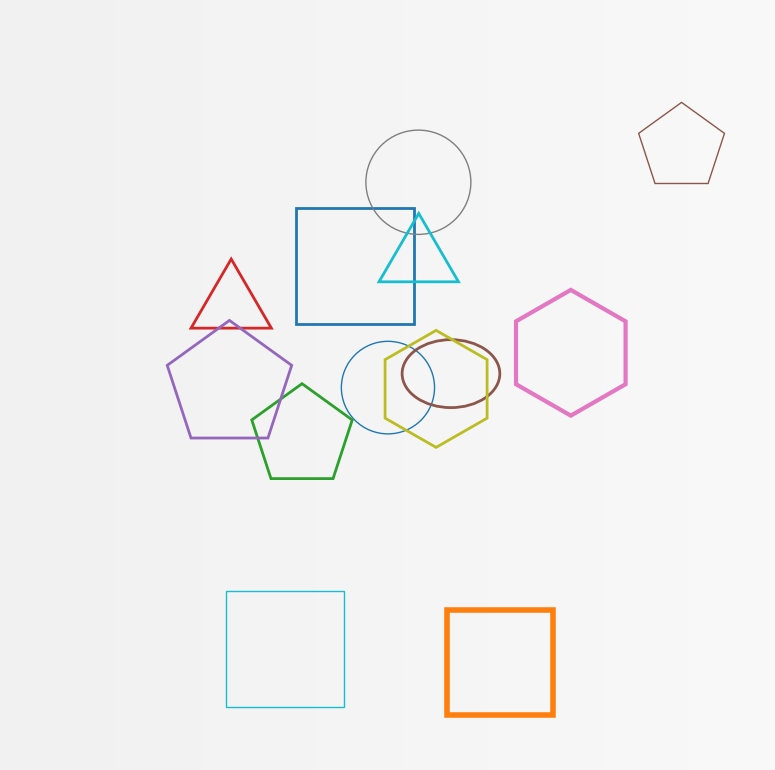[{"shape": "square", "thickness": 1, "radius": 0.38, "center": [0.458, 0.655]}, {"shape": "circle", "thickness": 0.5, "radius": 0.3, "center": [0.501, 0.497]}, {"shape": "square", "thickness": 2, "radius": 0.34, "center": [0.645, 0.139]}, {"shape": "pentagon", "thickness": 1, "radius": 0.34, "center": [0.39, 0.434]}, {"shape": "triangle", "thickness": 1, "radius": 0.3, "center": [0.298, 0.604]}, {"shape": "pentagon", "thickness": 1, "radius": 0.42, "center": [0.296, 0.499]}, {"shape": "pentagon", "thickness": 0.5, "radius": 0.29, "center": [0.879, 0.809]}, {"shape": "oval", "thickness": 1, "radius": 0.32, "center": [0.582, 0.515]}, {"shape": "hexagon", "thickness": 1.5, "radius": 0.41, "center": [0.737, 0.542]}, {"shape": "circle", "thickness": 0.5, "radius": 0.34, "center": [0.54, 0.763]}, {"shape": "hexagon", "thickness": 1, "radius": 0.38, "center": [0.563, 0.495]}, {"shape": "triangle", "thickness": 1, "radius": 0.3, "center": [0.54, 0.664]}, {"shape": "square", "thickness": 0.5, "radius": 0.38, "center": [0.368, 0.157]}]